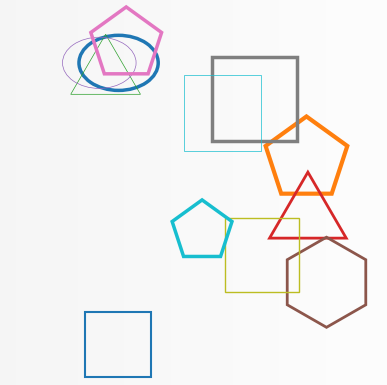[{"shape": "square", "thickness": 1.5, "radius": 0.42, "center": [0.305, 0.106]}, {"shape": "oval", "thickness": 2.5, "radius": 0.51, "center": [0.306, 0.837]}, {"shape": "pentagon", "thickness": 3, "radius": 0.55, "center": [0.791, 0.587]}, {"shape": "triangle", "thickness": 0.5, "radius": 0.52, "center": [0.273, 0.807]}, {"shape": "triangle", "thickness": 2, "radius": 0.57, "center": [0.795, 0.439]}, {"shape": "oval", "thickness": 0.5, "radius": 0.47, "center": [0.256, 0.837]}, {"shape": "hexagon", "thickness": 2, "radius": 0.59, "center": [0.843, 0.267]}, {"shape": "pentagon", "thickness": 2.5, "radius": 0.48, "center": [0.326, 0.886]}, {"shape": "square", "thickness": 2.5, "radius": 0.55, "center": [0.656, 0.742]}, {"shape": "square", "thickness": 1, "radius": 0.48, "center": [0.676, 0.338]}, {"shape": "pentagon", "thickness": 2.5, "radius": 0.41, "center": [0.521, 0.4]}, {"shape": "square", "thickness": 0.5, "radius": 0.49, "center": [0.574, 0.706]}]